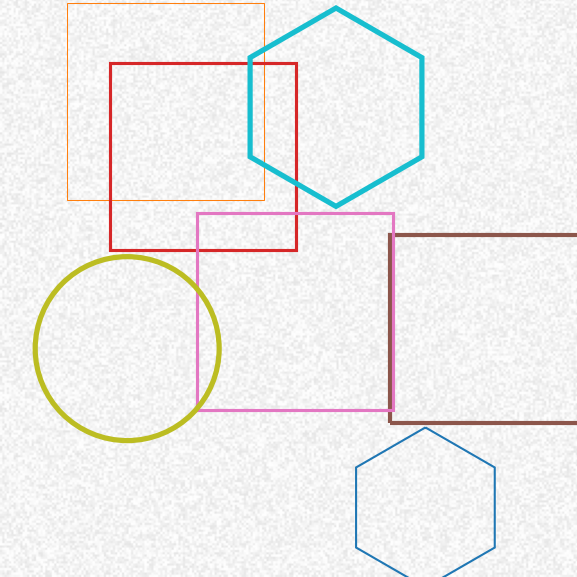[{"shape": "hexagon", "thickness": 1, "radius": 0.69, "center": [0.737, 0.12]}, {"shape": "square", "thickness": 0.5, "radius": 0.85, "center": [0.286, 0.823]}, {"shape": "square", "thickness": 1.5, "radius": 0.81, "center": [0.352, 0.728]}, {"shape": "square", "thickness": 2, "radius": 0.81, "center": [0.839, 0.43]}, {"shape": "square", "thickness": 1.5, "radius": 0.85, "center": [0.511, 0.46]}, {"shape": "circle", "thickness": 2.5, "radius": 0.8, "center": [0.22, 0.395]}, {"shape": "hexagon", "thickness": 2.5, "radius": 0.86, "center": [0.582, 0.814]}]